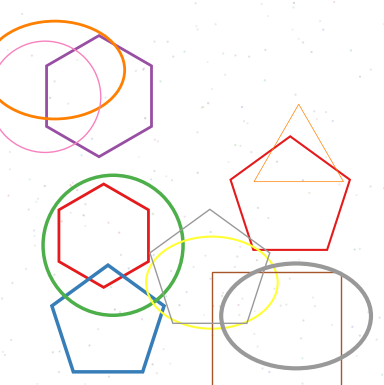[{"shape": "pentagon", "thickness": 1.5, "radius": 0.82, "center": [0.754, 0.483]}, {"shape": "hexagon", "thickness": 2, "radius": 0.67, "center": [0.269, 0.388]}, {"shape": "pentagon", "thickness": 2.5, "radius": 0.77, "center": [0.28, 0.158]}, {"shape": "circle", "thickness": 2.5, "radius": 0.91, "center": [0.294, 0.363]}, {"shape": "hexagon", "thickness": 2, "radius": 0.79, "center": [0.257, 0.75]}, {"shape": "oval", "thickness": 2, "radius": 0.91, "center": [0.142, 0.818]}, {"shape": "triangle", "thickness": 0.5, "radius": 0.67, "center": [0.776, 0.595]}, {"shape": "oval", "thickness": 1.5, "radius": 0.85, "center": [0.55, 0.266]}, {"shape": "square", "thickness": 1, "radius": 0.84, "center": [0.718, 0.127]}, {"shape": "circle", "thickness": 1, "radius": 0.72, "center": [0.117, 0.749]}, {"shape": "oval", "thickness": 3, "radius": 0.97, "center": [0.769, 0.179]}, {"shape": "pentagon", "thickness": 1, "radius": 0.82, "center": [0.545, 0.293]}]